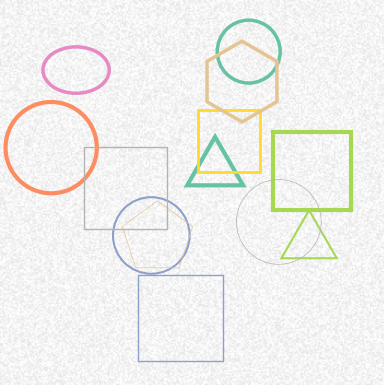[{"shape": "triangle", "thickness": 3, "radius": 0.42, "center": [0.559, 0.561]}, {"shape": "circle", "thickness": 2.5, "radius": 0.41, "center": [0.646, 0.866]}, {"shape": "circle", "thickness": 3, "radius": 0.59, "center": [0.133, 0.617]}, {"shape": "circle", "thickness": 1.5, "radius": 0.5, "center": [0.393, 0.388]}, {"shape": "square", "thickness": 1, "radius": 0.55, "center": [0.468, 0.174]}, {"shape": "oval", "thickness": 2.5, "radius": 0.43, "center": [0.198, 0.818]}, {"shape": "triangle", "thickness": 1.5, "radius": 0.42, "center": [0.803, 0.371]}, {"shape": "square", "thickness": 3, "radius": 0.5, "center": [0.81, 0.555]}, {"shape": "square", "thickness": 2, "radius": 0.4, "center": [0.595, 0.634]}, {"shape": "pentagon", "thickness": 0.5, "radius": 0.48, "center": [0.409, 0.382]}, {"shape": "hexagon", "thickness": 2.5, "radius": 0.52, "center": [0.629, 0.788]}, {"shape": "square", "thickness": 1, "radius": 0.53, "center": [0.326, 0.511]}, {"shape": "circle", "thickness": 0.5, "radius": 0.55, "center": [0.724, 0.424]}]